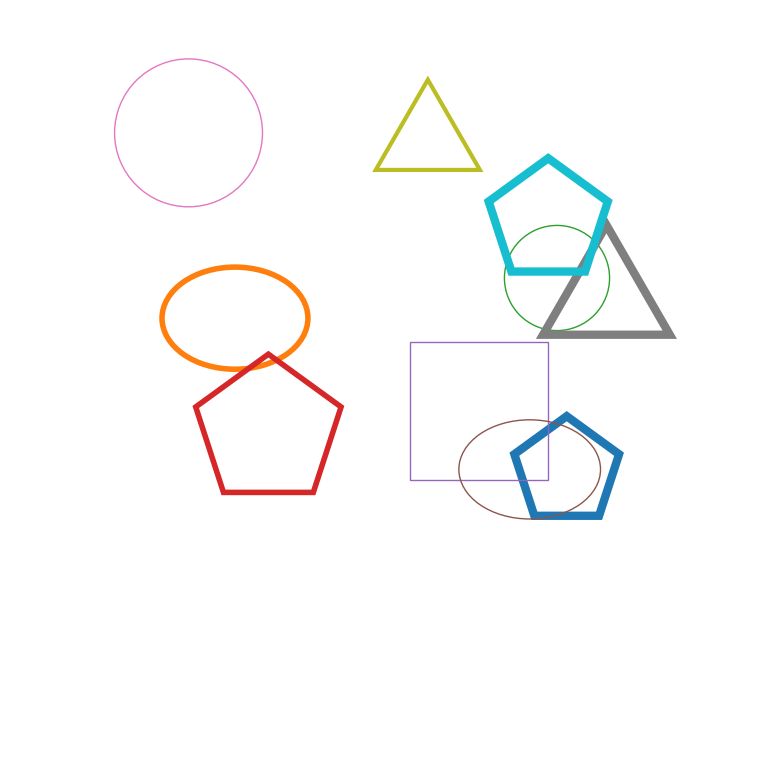[{"shape": "pentagon", "thickness": 3, "radius": 0.36, "center": [0.736, 0.388]}, {"shape": "oval", "thickness": 2, "radius": 0.47, "center": [0.305, 0.587]}, {"shape": "circle", "thickness": 0.5, "radius": 0.34, "center": [0.723, 0.639]}, {"shape": "pentagon", "thickness": 2, "radius": 0.5, "center": [0.349, 0.441]}, {"shape": "square", "thickness": 0.5, "radius": 0.45, "center": [0.622, 0.466]}, {"shape": "oval", "thickness": 0.5, "radius": 0.46, "center": [0.688, 0.39]}, {"shape": "circle", "thickness": 0.5, "radius": 0.48, "center": [0.245, 0.827]}, {"shape": "triangle", "thickness": 3, "radius": 0.47, "center": [0.788, 0.613]}, {"shape": "triangle", "thickness": 1.5, "radius": 0.39, "center": [0.556, 0.818]}, {"shape": "pentagon", "thickness": 3, "radius": 0.41, "center": [0.712, 0.713]}]